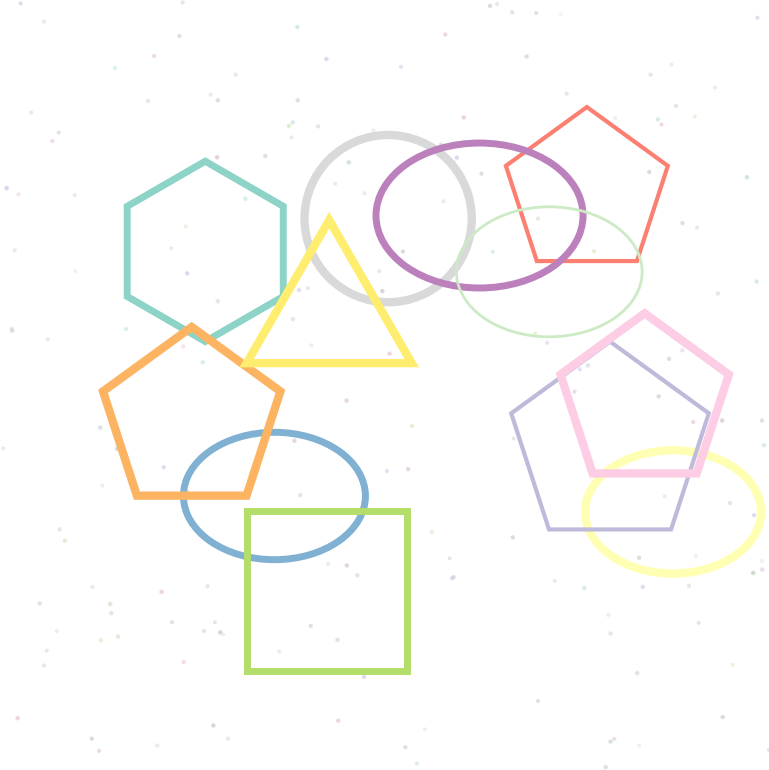[{"shape": "hexagon", "thickness": 2.5, "radius": 0.59, "center": [0.267, 0.674]}, {"shape": "oval", "thickness": 3, "radius": 0.57, "center": [0.874, 0.335]}, {"shape": "pentagon", "thickness": 1.5, "radius": 0.67, "center": [0.792, 0.422]}, {"shape": "pentagon", "thickness": 1.5, "radius": 0.55, "center": [0.762, 0.75]}, {"shape": "oval", "thickness": 2.5, "radius": 0.59, "center": [0.356, 0.356]}, {"shape": "pentagon", "thickness": 3, "radius": 0.61, "center": [0.249, 0.454]}, {"shape": "square", "thickness": 2.5, "radius": 0.52, "center": [0.425, 0.233]}, {"shape": "pentagon", "thickness": 3, "radius": 0.57, "center": [0.837, 0.478]}, {"shape": "circle", "thickness": 3, "radius": 0.54, "center": [0.504, 0.716]}, {"shape": "oval", "thickness": 2.5, "radius": 0.67, "center": [0.623, 0.72]}, {"shape": "oval", "thickness": 1, "radius": 0.6, "center": [0.713, 0.647]}, {"shape": "triangle", "thickness": 3, "radius": 0.62, "center": [0.428, 0.59]}]